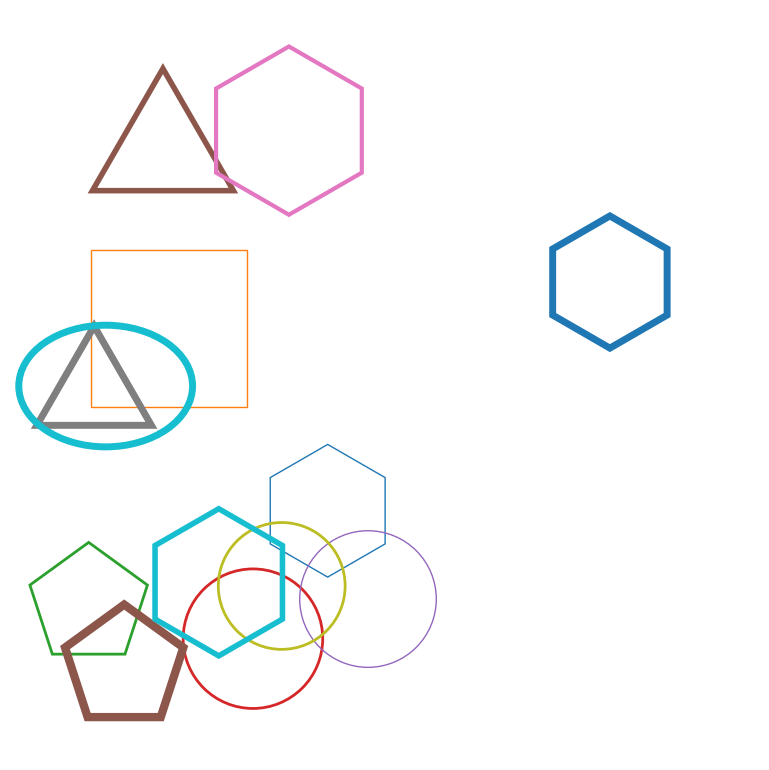[{"shape": "hexagon", "thickness": 0.5, "radius": 0.43, "center": [0.426, 0.337]}, {"shape": "hexagon", "thickness": 2.5, "radius": 0.43, "center": [0.792, 0.634]}, {"shape": "square", "thickness": 0.5, "radius": 0.51, "center": [0.219, 0.573]}, {"shape": "pentagon", "thickness": 1, "radius": 0.4, "center": [0.115, 0.215]}, {"shape": "circle", "thickness": 1, "radius": 0.45, "center": [0.328, 0.171]}, {"shape": "circle", "thickness": 0.5, "radius": 0.44, "center": [0.478, 0.222]}, {"shape": "pentagon", "thickness": 3, "radius": 0.4, "center": [0.161, 0.134]}, {"shape": "triangle", "thickness": 2, "radius": 0.53, "center": [0.212, 0.805]}, {"shape": "hexagon", "thickness": 1.5, "radius": 0.55, "center": [0.375, 0.83]}, {"shape": "triangle", "thickness": 2.5, "radius": 0.43, "center": [0.122, 0.491]}, {"shape": "circle", "thickness": 1, "radius": 0.41, "center": [0.366, 0.239]}, {"shape": "hexagon", "thickness": 2, "radius": 0.48, "center": [0.284, 0.244]}, {"shape": "oval", "thickness": 2.5, "radius": 0.56, "center": [0.137, 0.499]}]